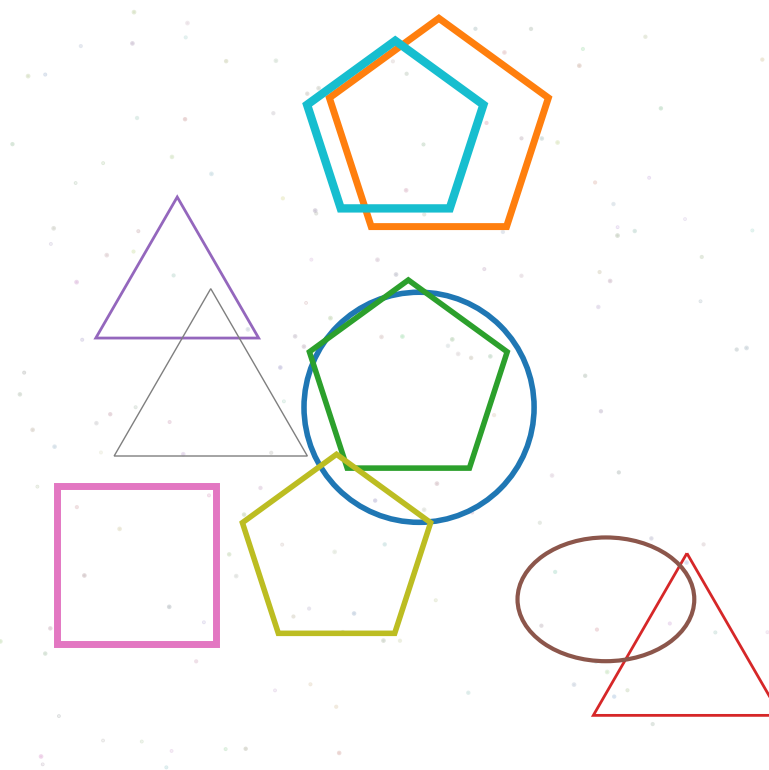[{"shape": "circle", "thickness": 2, "radius": 0.75, "center": [0.544, 0.471]}, {"shape": "pentagon", "thickness": 2.5, "radius": 0.75, "center": [0.57, 0.827]}, {"shape": "pentagon", "thickness": 2, "radius": 0.68, "center": [0.53, 0.501]}, {"shape": "triangle", "thickness": 1, "radius": 0.7, "center": [0.892, 0.141]}, {"shape": "triangle", "thickness": 1, "radius": 0.61, "center": [0.23, 0.622]}, {"shape": "oval", "thickness": 1.5, "radius": 0.57, "center": [0.787, 0.222]}, {"shape": "square", "thickness": 2.5, "radius": 0.52, "center": [0.177, 0.266]}, {"shape": "triangle", "thickness": 0.5, "radius": 0.72, "center": [0.274, 0.48]}, {"shape": "pentagon", "thickness": 2, "radius": 0.64, "center": [0.437, 0.281]}, {"shape": "pentagon", "thickness": 3, "radius": 0.6, "center": [0.513, 0.827]}]